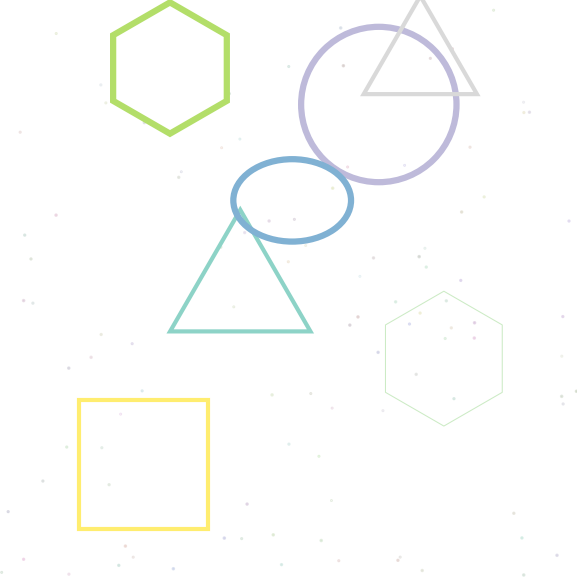[{"shape": "triangle", "thickness": 2, "radius": 0.7, "center": [0.416, 0.495]}, {"shape": "circle", "thickness": 3, "radius": 0.67, "center": [0.656, 0.818]}, {"shape": "oval", "thickness": 3, "radius": 0.51, "center": [0.506, 0.652]}, {"shape": "hexagon", "thickness": 3, "radius": 0.57, "center": [0.294, 0.881]}, {"shape": "triangle", "thickness": 2, "radius": 0.57, "center": [0.728, 0.893]}, {"shape": "hexagon", "thickness": 0.5, "radius": 0.58, "center": [0.769, 0.378]}, {"shape": "square", "thickness": 2, "radius": 0.56, "center": [0.248, 0.195]}]